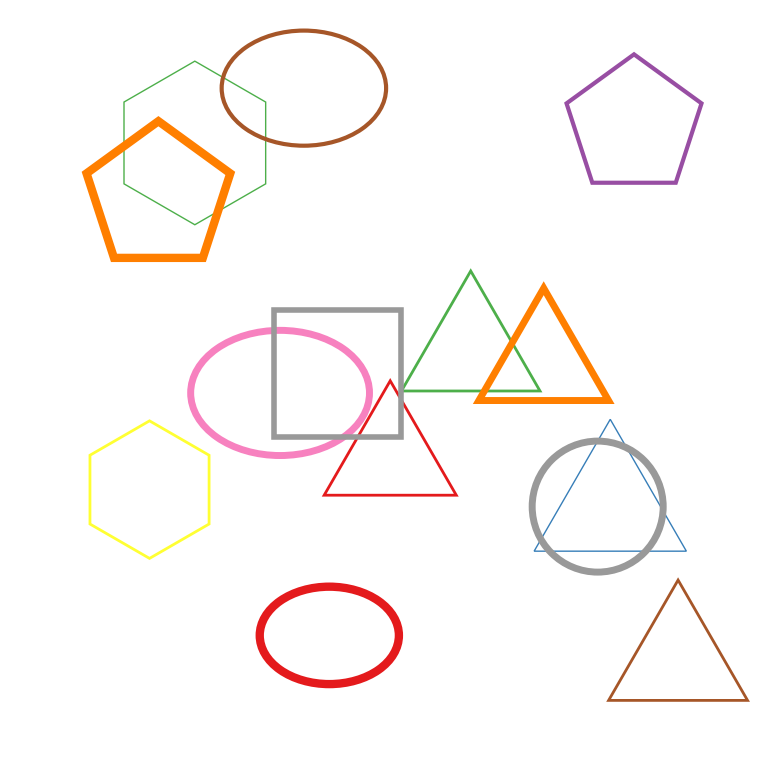[{"shape": "triangle", "thickness": 1, "radius": 0.5, "center": [0.507, 0.406]}, {"shape": "oval", "thickness": 3, "radius": 0.45, "center": [0.428, 0.175]}, {"shape": "triangle", "thickness": 0.5, "radius": 0.57, "center": [0.793, 0.341]}, {"shape": "triangle", "thickness": 1, "radius": 0.52, "center": [0.611, 0.544]}, {"shape": "hexagon", "thickness": 0.5, "radius": 0.53, "center": [0.253, 0.814]}, {"shape": "pentagon", "thickness": 1.5, "radius": 0.46, "center": [0.823, 0.837]}, {"shape": "pentagon", "thickness": 3, "radius": 0.49, "center": [0.206, 0.744]}, {"shape": "triangle", "thickness": 2.5, "radius": 0.49, "center": [0.706, 0.528]}, {"shape": "hexagon", "thickness": 1, "radius": 0.45, "center": [0.194, 0.364]}, {"shape": "oval", "thickness": 1.5, "radius": 0.53, "center": [0.395, 0.886]}, {"shape": "triangle", "thickness": 1, "radius": 0.52, "center": [0.881, 0.142]}, {"shape": "oval", "thickness": 2.5, "radius": 0.58, "center": [0.364, 0.49]}, {"shape": "circle", "thickness": 2.5, "radius": 0.43, "center": [0.776, 0.342]}, {"shape": "square", "thickness": 2, "radius": 0.41, "center": [0.438, 0.515]}]